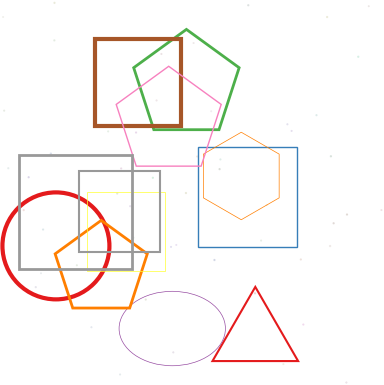[{"shape": "triangle", "thickness": 1.5, "radius": 0.64, "center": [0.663, 0.126]}, {"shape": "circle", "thickness": 3, "radius": 0.69, "center": [0.145, 0.361]}, {"shape": "square", "thickness": 1, "radius": 0.65, "center": [0.642, 0.488]}, {"shape": "pentagon", "thickness": 2, "radius": 0.72, "center": [0.484, 0.78]}, {"shape": "oval", "thickness": 0.5, "radius": 0.69, "center": [0.447, 0.147]}, {"shape": "pentagon", "thickness": 2, "radius": 0.63, "center": [0.263, 0.302]}, {"shape": "hexagon", "thickness": 0.5, "radius": 0.57, "center": [0.627, 0.543]}, {"shape": "square", "thickness": 0.5, "radius": 0.51, "center": [0.328, 0.399]}, {"shape": "square", "thickness": 3, "radius": 0.56, "center": [0.359, 0.786]}, {"shape": "pentagon", "thickness": 1, "radius": 0.72, "center": [0.438, 0.684]}, {"shape": "square", "thickness": 2, "radius": 0.74, "center": [0.196, 0.45]}, {"shape": "square", "thickness": 1.5, "radius": 0.53, "center": [0.311, 0.45]}]